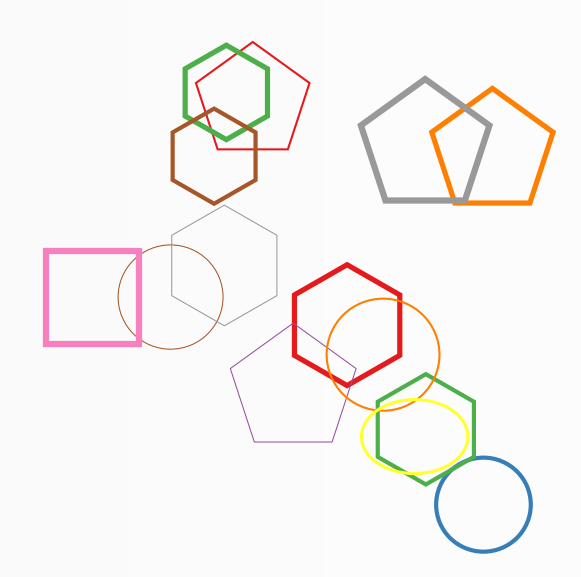[{"shape": "hexagon", "thickness": 2.5, "radius": 0.52, "center": [0.597, 0.436]}, {"shape": "pentagon", "thickness": 1, "radius": 0.51, "center": [0.435, 0.824]}, {"shape": "circle", "thickness": 2, "radius": 0.41, "center": [0.832, 0.125]}, {"shape": "hexagon", "thickness": 2.5, "radius": 0.41, "center": [0.389, 0.839]}, {"shape": "hexagon", "thickness": 2, "radius": 0.48, "center": [0.733, 0.256]}, {"shape": "pentagon", "thickness": 0.5, "radius": 0.57, "center": [0.504, 0.326]}, {"shape": "pentagon", "thickness": 2.5, "radius": 0.55, "center": [0.847, 0.736]}, {"shape": "circle", "thickness": 1, "radius": 0.49, "center": [0.659, 0.385]}, {"shape": "oval", "thickness": 1.5, "radius": 0.46, "center": [0.713, 0.243]}, {"shape": "hexagon", "thickness": 2, "radius": 0.41, "center": [0.368, 0.729]}, {"shape": "circle", "thickness": 0.5, "radius": 0.45, "center": [0.293, 0.485]}, {"shape": "square", "thickness": 3, "radius": 0.4, "center": [0.159, 0.483]}, {"shape": "hexagon", "thickness": 0.5, "radius": 0.52, "center": [0.386, 0.539]}, {"shape": "pentagon", "thickness": 3, "radius": 0.58, "center": [0.731, 0.746]}]